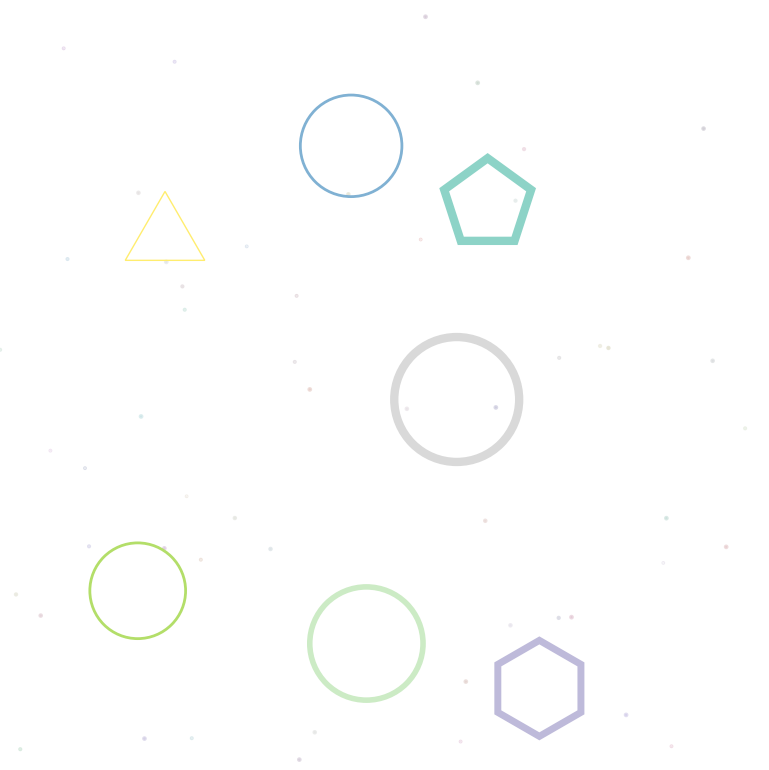[{"shape": "pentagon", "thickness": 3, "radius": 0.3, "center": [0.633, 0.735]}, {"shape": "hexagon", "thickness": 2.5, "radius": 0.31, "center": [0.7, 0.106]}, {"shape": "circle", "thickness": 1, "radius": 0.33, "center": [0.456, 0.811]}, {"shape": "circle", "thickness": 1, "radius": 0.31, "center": [0.179, 0.233]}, {"shape": "circle", "thickness": 3, "radius": 0.41, "center": [0.593, 0.481]}, {"shape": "circle", "thickness": 2, "radius": 0.37, "center": [0.476, 0.164]}, {"shape": "triangle", "thickness": 0.5, "radius": 0.3, "center": [0.214, 0.692]}]